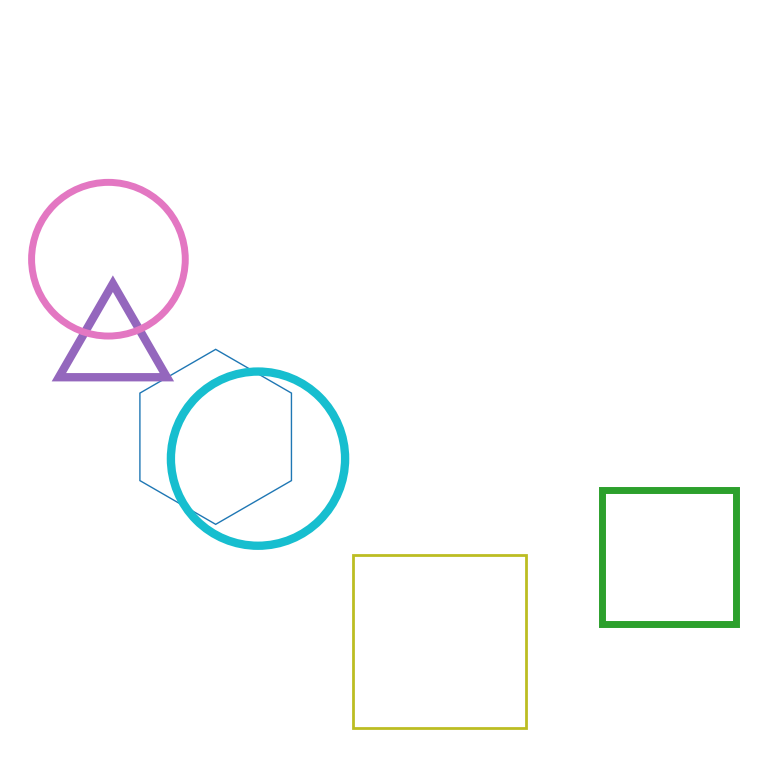[{"shape": "hexagon", "thickness": 0.5, "radius": 0.57, "center": [0.28, 0.433]}, {"shape": "square", "thickness": 2.5, "radius": 0.44, "center": [0.869, 0.276]}, {"shape": "triangle", "thickness": 3, "radius": 0.4, "center": [0.147, 0.551]}, {"shape": "circle", "thickness": 2.5, "radius": 0.5, "center": [0.141, 0.663]}, {"shape": "square", "thickness": 1, "radius": 0.56, "center": [0.571, 0.167]}, {"shape": "circle", "thickness": 3, "radius": 0.57, "center": [0.335, 0.404]}]